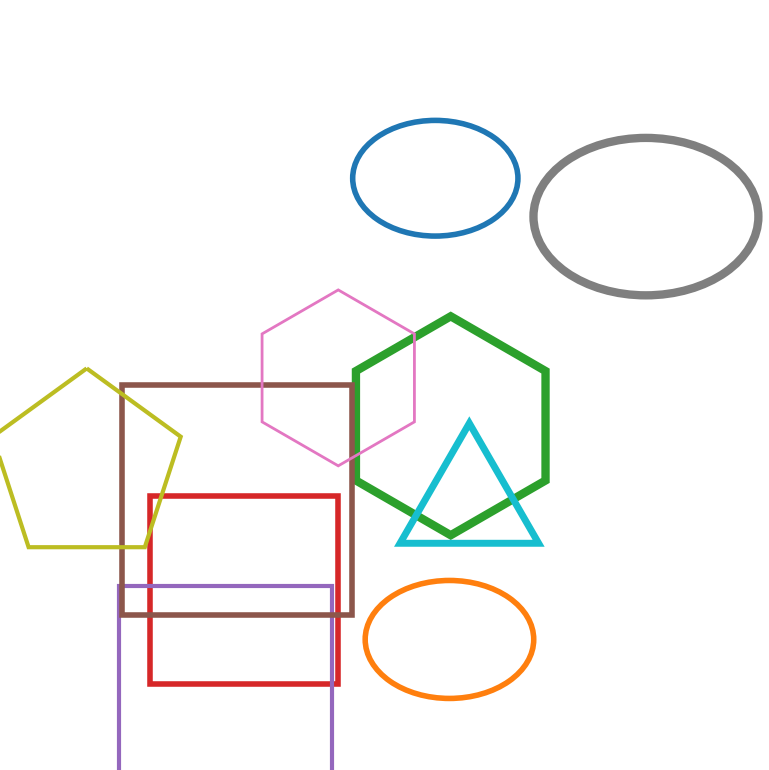[{"shape": "oval", "thickness": 2, "radius": 0.54, "center": [0.565, 0.769]}, {"shape": "oval", "thickness": 2, "radius": 0.55, "center": [0.584, 0.17]}, {"shape": "hexagon", "thickness": 3, "radius": 0.71, "center": [0.585, 0.447]}, {"shape": "square", "thickness": 2, "radius": 0.61, "center": [0.317, 0.234]}, {"shape": "square", "thickness": 1.5, "radius": 0.69, "center": [0.293, 0.101]}, {"shape": "square", "thickness": 2, "radius": 0.75, "center": [0.308, 0.351]}, {"shape": "hexagon", "thickness": 1, "radius": 0.57, "center": [0.439, 0.509]}, {"shape": "oval", "thickness": 3, "radius": 0.73, "center": [0.839, 0.719]}, {"shape": "pentagon", "thickness": 1.5, "radius": 0.64, "center": [0.113, 0.393]}, {"shape": "triangle", "thickness": 2.5, "radius": 0.52, "center": [0.61, 0.346]}]